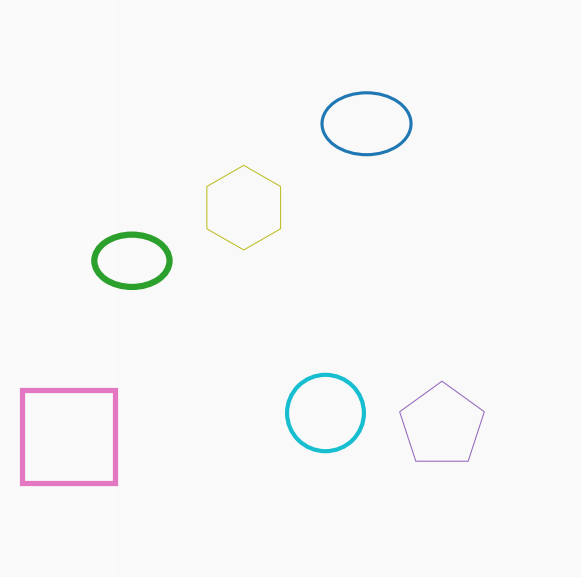[{"shape": "oval", "thickness": 1.5, "radius": 0.38, "center": [0.631, 0.785]}, {"shape": "oval", "thickness": 3, "radius": 0.32, "center": [0.227, 0.548]}, {"shape": "pentagon", "thickness": 0.5, "radius": 0.38, "center": [0.76, 0.262]}, {"shape": "square", "thickness": 2.5, "radius": 0.4, "center": [0.117, 0.243]}, {"shape": "hexagon", "thickness": 0.5, "radius": 0.37, "center": [0.419, 0.64]}, {"shape": "circle", "thickness": 2, "radius": 0.33, "center": [0.56, 0.284]}]